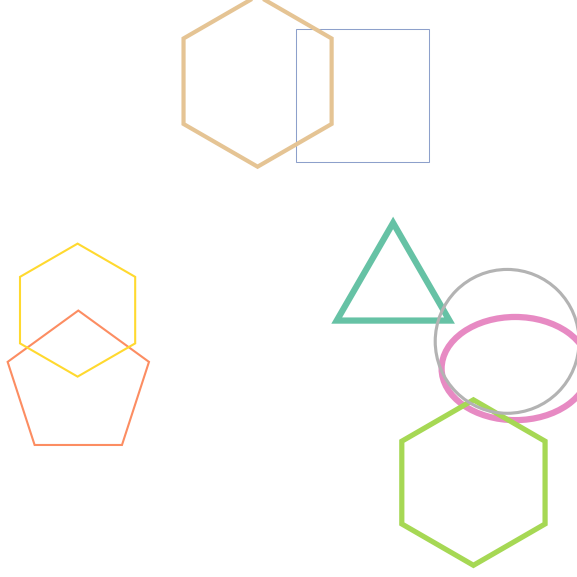[{"shape": "triangle", "thickness": 3, "radius": 0.56, "center": [0.681, 0.5]}, {"shape": "pentagon", "thickness": 1, "radius": 0.64, "center": [0.136, 0.333]}, {"shape": "square", "thickness": 0.5, "radius": 0.58, "center": [0.628, 0.833]}, {"shape": "oval", "thickness": 3, "radius": 0.64, "center": [0.892, 0.361]}, {"shape": "hexagon", "thickness": 2.5, "radius": 0.72, "center": [0.82, 0.164]}, {"shape": "hexagon", "thickness": 1, "radius": 0.58, "center": [0.134, 0.462]}, {"shape": "hexagon", "thickness": 2, "radius": 0.74, "center": [0.446, 0.859]}, {"shape": "circle", "thickness": 1.5, "radius": 0.62, "center": [0.878, 0.408]}]